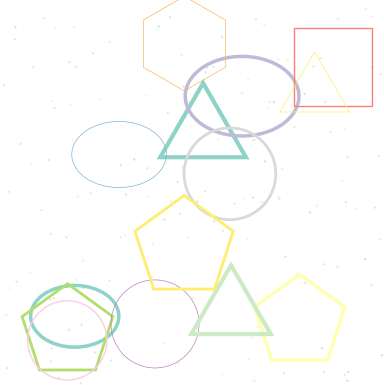[{"shape": "triangle", "thickness": 3, "radius": 0.64, "center": [0.528, 0.656]}, {"shape": "oval", "thickness": 2.5, "radius": 0.57, "center": [0.194, 0.178]}, {"shape": "pentagon", "thickness": 2.5, "radius": 0.62, "center": [0.778, 0.164]}, {"shape": "oval", "thickness": 2.5, "radius": 0.74, "center": [0.629, 0.75]}, {"shape": "square", "thickness": 1, "radius": 0.51, "center": [0.866, 0.827]}, {"shape": "oval", "thickness": 0.5, "radius": 0.61, "center": [0.309, 0.599]}, {"shape": "hexagon", "thickness": 0.5, "radius": 0.61, "center": [0.479, 0.887]}, {"shape": "pentagon", "thickness": 2, "radius": 0.62, "center": [0.175, 0.139]}, {"shape": "circle", "thickness": 1, "radius": 0.51, "center": [0.175, 0.116]}, {"shape": "circle", "thickness": 2, "radius": 0.6, "center": [0.597, 0.549]}, {"shape": "circle", "thickness": 0.5, "radius": 0.57, "center": [0.403, 0.159]}, {"shape": "triangle", "thickness": 3, "radius": 0.6, "center": [0.6, 0.192]}, {"shape": "pentagon", "thickness": 2, "radius": 0.67, "center": [0.478, 0.358]}, {"shape": "triangle", "thickness": 0.5, "radius": 0.52, "center": [0.817, 0.761]}]